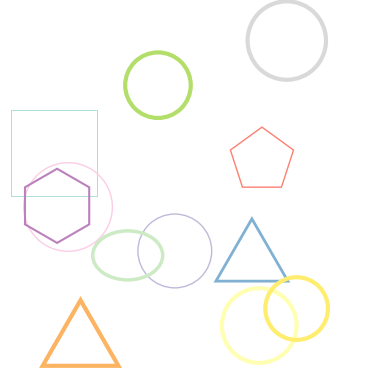[{"shape": "square", "thickness": 0.5, "radius": 0.56, "center": [0.14, 0.602]}, {"shape": "circle", "thickness": 3, "radius": 0.49, "center": [0.673, 0.154]}, {"shape": "circle", "thickness": 1, "radius": 0.48, "center": [0.454, 0.348]}, {"shape": "pentagon", "thickness": 1, "radius": 0.43, "center": [0.68, 0.584]}, {"shape": "triangle", "thickness": 2, "radius": 0.54, "center": [0.654, 0.324]}, {"shape": "triangle", "thickness": 3, "radius": 0.57, "center": [0.209, 0.107]}, {"shape": "circle", "thickness": 3, "radius": 0.43, "center": [0.41, 0.779]}, {"shape": "circle", "thickness": 1, "radius": 0.58, "center": [0.177, 0.462]}, {"shape": "circle", "thickness": 3, "radius": 0.51, "center": [0.745, 0.895]}, {"shape": "hexagon", "thickness": 1.5, "radius": 0.48, "center": [0.148, 0.465]}, {"shape": "oval", "thickness": 2.5, "radius": 0.45, "center": [0.332, 0.337]}, {"shape": "circle", "thickness": 3, "radius": 0.41, "center": [0.77, 0.199]}]